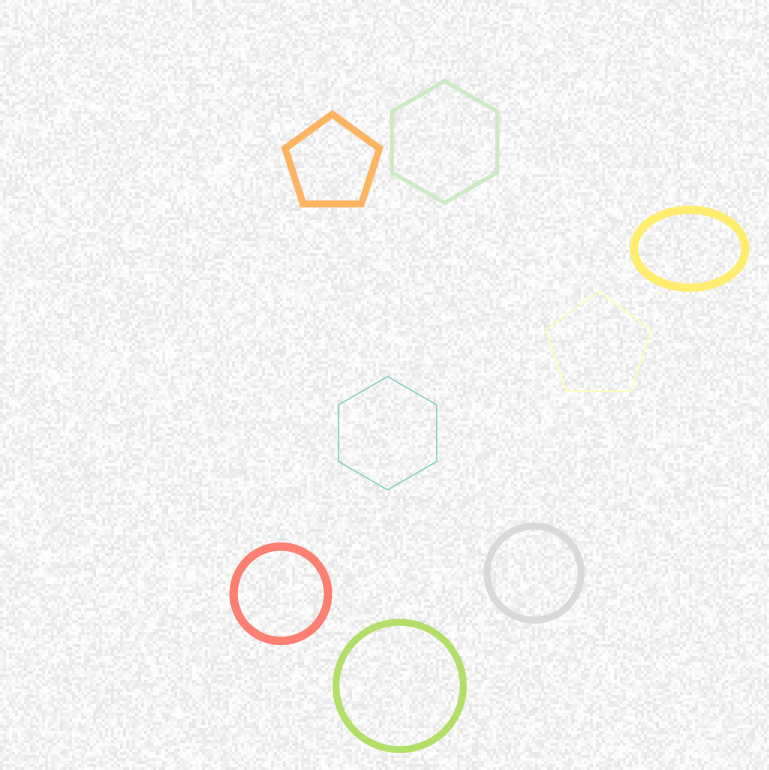[{"shape": "hexagon", "thickness": 0.5, "radius": 0.37, "center": [0.503, 0.437]}, {"shape": "pentagon", "thickness": 0.5, "radius": 0.36, "center": [0.777, 0.55]}, {"shape": "circle", "thickness": 3, "radius": 0.31, "center": [0.365, 0.229]}, {"shape": "pentagon", "thickness": 2.5, "radius": 0.32, "center": [0.432, 0.787]}, {"shape": "circle", "thickness": 2.5, "radius": 0.41, "center": [0.519, 0.109]}, {"shape": "circle", "thickness": 2.5, "radius": 0.31, "center": [0.694, 0.256]}, {"shape": "hexagon", "thickness": 1.5, "radius": 0.4, "center": [0.577, 0.816]}, {"shape": "oval", "thickness": 3, "radius": 0.36, "center": [0.896, 0.677]}]